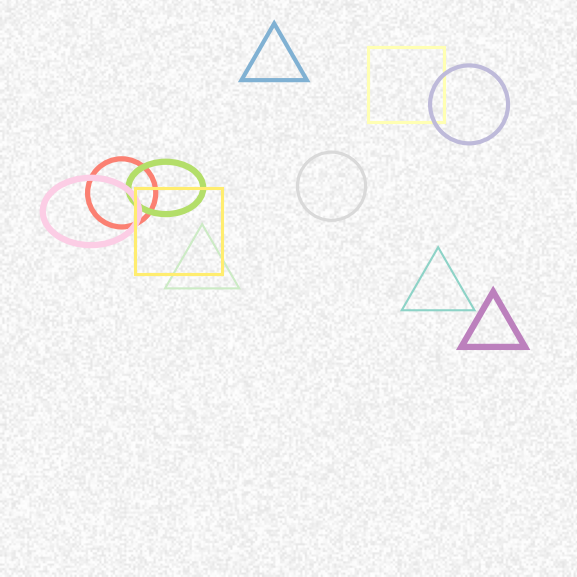[{"shape": "triangle", "thickness": 1, "radius": 0.36, "center": [0.759, 0.498]}, {"shape": "square", "thickness": 1.5, "radius": 0.33, "center": [0.703, 0.853]}, {"shape": "circle", "thickness": 2, "radius": 0.34, "center": [0.812, 0.818]}, {"shape": "circle", "thickness": 2.5, "radius": 0.29, "center": [0.211, 0.665]}, {"shape": "triangle", "thickness": 2, "radius": 0.33, "center": [0.475, 0.893]}, {"shape": "oval", "thickness": 3, "radius": 0.32, "center": [0.287, 0.674]}, {"shape": "oval", "thickness": 3, "radius": 0.42, "center": [0.157, 0.633]}, {"shape": "circle", "thickness": 1.5, "radius": 0.3, "center": [0.574, 0.677]}, {"shape": "triangle", "thickness": 3, "radius": 0.32, "center": [0.854, 0.43]}, {"shape": "triangle", "thickness": 1, "radius": 0.37, "center": [0.35, 0.537]}, {"shape": "square", "thickness": 1.5, "radius": 0.37, "center": [0.309, 0.599]}]